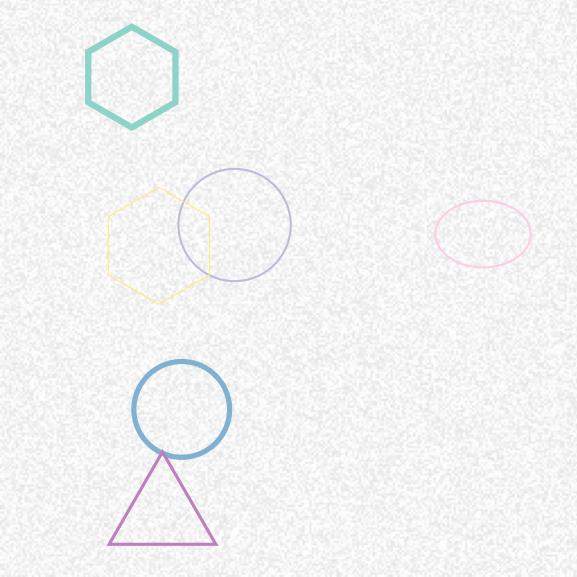[{"shape": "hexagon", "thickness": 3, "radius": 0.44, "center": [0.228, 0.866]}, {"shape": "circle", "thickness": 1, "radius": 0.49, "center": [0.406, 0.609]}, {"shape": "circle", "thickness": 2.5, "radius": 0.41, "center": [0.315, 0.29]}, {"shape": "oval", "thickness": 1, "radius": 0.41, "center": [0.836, 0.594]}, {"shape": "triangle", "thickness": 1.5, "radius": 0.53, "center": [0.281, 0.11]}, {"shape": "hexagon", "thickness": 0.5, "radius": 0.51, "center": [0.275, 0.573]}]